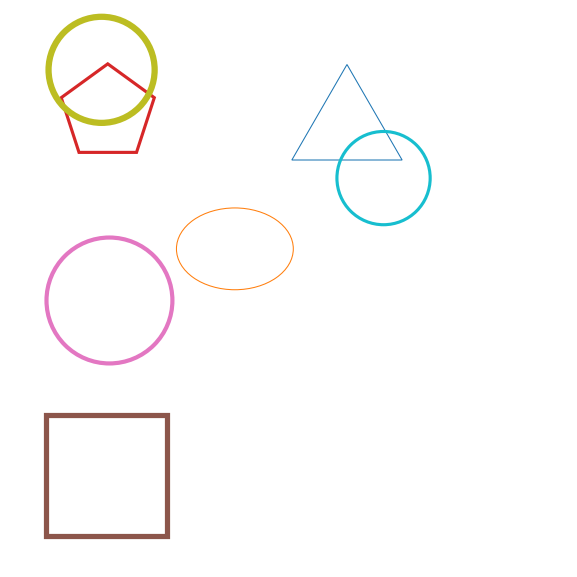[{"shape": "triangle", "thickness": 0.5, "radius": 0.55, "center": [0.601, 0.777]}, {"shape": "oval", "thickness": 0.5, "radius": 0.51, "center": [0.407, 0.568]}, {"shape": "pentagon", "thickness": 1.5, "radius": 0.42, "center": [0.187, 0.804]}, {"shape": "square", "thickness": 2.5, "radius": 0.53, "center": [0.185, 0.176]}, {"shape": "circle", "thickness": 2, "radius": 0.55, "center": [0.19, 0.479]}, {"shape": "circle", "thickness": 3, "radius": 0.46, "center": [0.176, 0.878]}, {"shape": "circle", "thickness": 1.5, "radius": 0.4, "center": [0.664, 0.691]}]